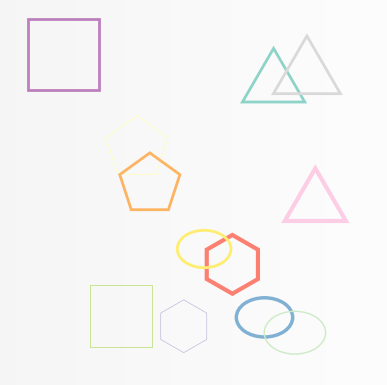[{"shape": "triangle", "thickness": 2, "radius": 0.46, "center": [0.706, 0.781]}, {"shape": "pentagon", "thickness": 0.5, "radius": 0.42, "center": [0.354, 0.616]}, {"shape": "hexagon", "thickness": 0.5, "radius": 0.34, "center": [0.474, 0.153]}, {"shape": "hexagon", "thickness": 3, "radius": 0.38, "center": [0.6, 0.313]}, {"shape": "oval", "thickness": 2.5, "radius": 0.36, "center": [0.683, 0.176]}, {"shape": "pentagon", "thickness": 2, "radius": 0.41, "center": [0.387, 0.521]}, {"shape": "square", "thickness": 0.5, "radius": 0.4, "center": [0.312, 0.179]}, {"shape": "triangle", "thickness": 3, "radius": 0.46, "center": [0.814, 0.472]}, {"shape": "triangle", "thickness": 2, "radius": 0.5, "center": [0.792, 0.807]}, {"shape": "square", "thickness": 2, "radius": 0.46, "center": [0.164, 0.858]}, {"shape": "oval", "thickness": 1, "radius": 0.4, "center": [0.761, 0.136]}, {"shape": "oval", "thickness": 2, "radius": 0.35, "center": [0.527, 0.353]}]